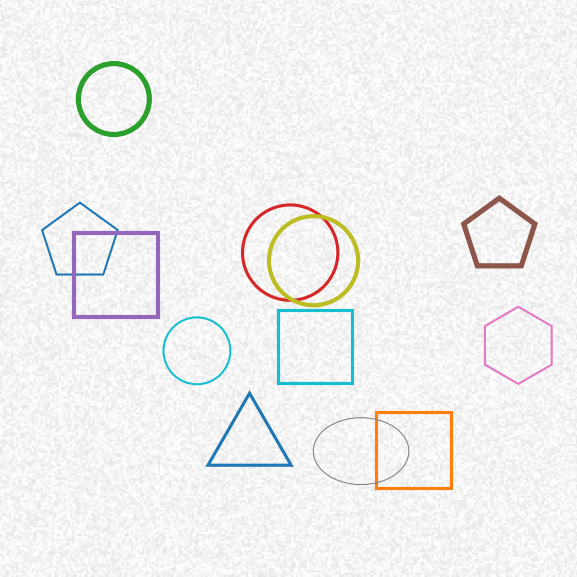[{"shape": "pentagon", "thickness": 1, "radius": 0.34, "center": [0.138, 0.579]}, {"shape": "triangle", "thickness": 1.5, "radius": 0.42, "center": [0.432, 0.235]}, {"shape": "square", "thickness": 1.5, "radius": 0.33, "center": [0.716, 0.22]}, {"shape": "circle", "thickness": 2.5, "radius": 0.31, "center": [0.197, 0.828]}, {"shape": "circle", "thickness": 1.5, "radius": 0.41, "center": [0.502, 0.562]}, {"shape": "square", "thickness": 2, "radius": 0.36, "center": [0.202, 0.523]}, {"shape": "pentagon", "thickness": 2.5, "radius": 0.32, "center": [0.865, 0.591]}, {"shape": "hexagon", "thickness": 1, "radius": 0.33, "center": [0.898, 0.401]}, {"shape": "oval", "thickness": 0.5, "radius": 0.41, "center": [0.625, 0.218]}, {"shape": "circle", "thickness": 2, "radius": 0.39, "center": [0.543, 0.548]}, {"shape": "square", "thickness": 1.5, "radius": 0.32, "center": [0.545, 0.399]}, {"shape": "circle", "thickness": 1, "radius": 0.29, "center": [0.341, 0.392]}]